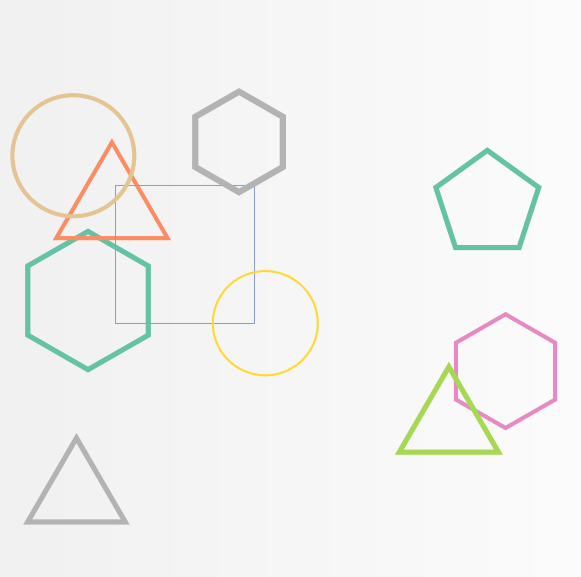[{"shape": "hexagon", "thickness": 2.5, "radius": 0.6, "center": [0.151, 0.479]}, {"shape": "pentagon", "thickness": 2.5, "radius": 0.47, "center": [0.838, 0.646]}, {"shape": "triangle", "thickness": 2, "radius": 0.55, "center": [0.193, 0.642]}, {"shape": "square", "thickness": 0.5, "radius": 0.6, "center": [0.317, 0.559]}, {"shape": "hexagon", "thickness": 2, "radius": 0.49, "center": [0.87, 0.356]}, {"shape": "triangle", "thickness": 2.5, "radius": 0.49, "center": [0.772, 0.265]}, {"shape": "circle", "thickness": 1, "radius": 0.45, "center": [0.456, 0.439]}, {"shape": "circle", "thickness": 2, "radius": 0.52, "center": [0.126, 0.729]}, {"shape": "hexagon", "thickness": 3, "radius": 0.44, "center": [0.411, 0.753]}, {"shape": "triangle", "thickness": 2.5, "radius": 0.48, "center": [0.132, 0.144]}]